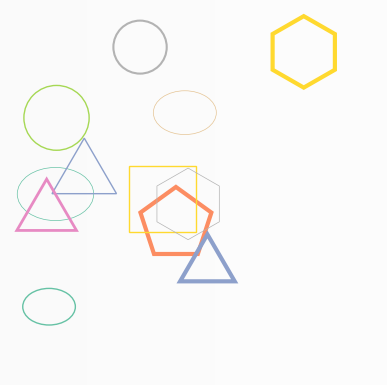[{"shape": "oval", "thickness": 1, "radius": 0.34, "center": [0.127, 0.203]}, {"shape": "oval", "thickness": 0.5, "radius": 0.49, "center": [0.143, 0.496]}, {"shape": "pentagon", "thickness": 3, "radius": 0.48, "center": [0.454, 0.418]}, {"shape": "triangle", "thickness": 3, "radius": 0.41, "center": [0.535, 0.31]}, {"shape": "triangle", "thickness": 1, "radius": 0.48, "center": [0.217, 0.545]}, {"shape": "triangle", "thickness": 2, "radius": 0.44, "center": [0.12, 0.446]}, {"shape": "circle", "thickness": 1, "radius": 0.42, "center": [0.146, 0.694]}, {"shape": "square", "thickness": 1, "radius": 0.43, "center": [0.419, 0.483]}, {"shape": "hexagon", "thickness": 3, "radius": 0.46, "center": [0.784, 0.865]}, {"shape": "oval", "thickness": 0.5, "radius": 0.41, "center": [0.477, 0.707]}, {"shape": "circle", "thickness": 1.5, "radius": 0.34, "center": [0.361, 0.878]}, {"shape": "hexagon", "thickness": 0.5, "radius": 0.46, "center": [0.485, 0.47]}]